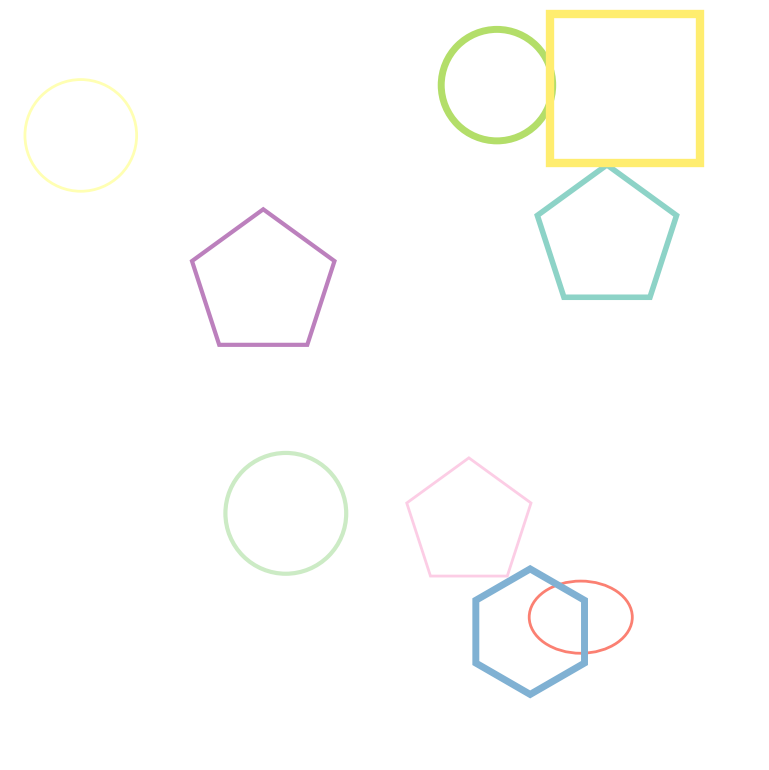[{"shape": "pentagon", "thickness": 2, "radius": 0.48, "center": [0.788, 0.691]}, {"shape": "circle", "thickness": 1, "radius": 0.36, "center": [0.105, 0.824]}, {"shape": "oval", "thickness": 1, "radius": 0.33, "center": [0.754, 0.198]}, {"shape": "hexagon", "thickness": 2.5, "radius": 0.41, "center": [0.689, 0.18]}, {"shape": "circle", "thickness": 2.5, "radius": 0.36, "center": [0.645, 0.889]}, {"shape": "pentagon", "thickness": 1, "radius": 0.42, "center": [0.609, 0.321]}, {"shape": "pentagon", "thickness": 1.5, "radius": 0.49, "center": [0.342, 0.631]}, {"shape": "circle", "thickness": 1.5, "radius": 0.39, "center": [0.371, 0.333]}, {"shape": "square", "thickness": 3, "radius": 0.49, "center": [0.812, 0.885]}]